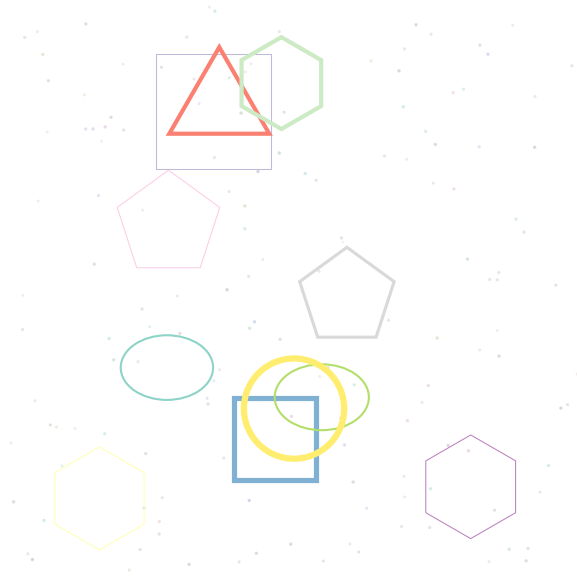[{"shape": "oval", "thickness": 1, "radius": 0.4, "center": [0.289, 0.363]}, {"shape": "hexagon", "thickness": 0.5, "radius": 0.45, "center": [0.172, 0.136]}, {"shape": "square", "thickness": 0.5, "radius": 0.5, "center": [0.37, 0.806]}, {"shape": "triangle", "thickness": 2, "radius": 0.5, "center": [0.38, 0.818]}, {"shape": "square", "thickness": 2.5, "radius": 0.36, "center": [0.477, 0.239]}, {"shape": "oval", "thickness": 1, "radius": 0.41, "center": [0.557, 0.311]}, {"shape": "pentagon", "thickness": 0.5, "radius": 0.47, "center": [0.292, 0.611]}, {"shape": "pentagon", "thickness": 1.5, "radius": 0.43, "center": [0.601, 0.485]}, {"shape": "hexagon", "thickness": 0.5, "radius": 0.45, "center": [0.815, 0.156]}, {"shape": "hexagon", "thickness": 2, "radius": 0.4, "center": [0.487, 0.855]}, {"shape": "circle", "thickness": 3, "radius": 0.43, "center": [0.509, 0.292]}]